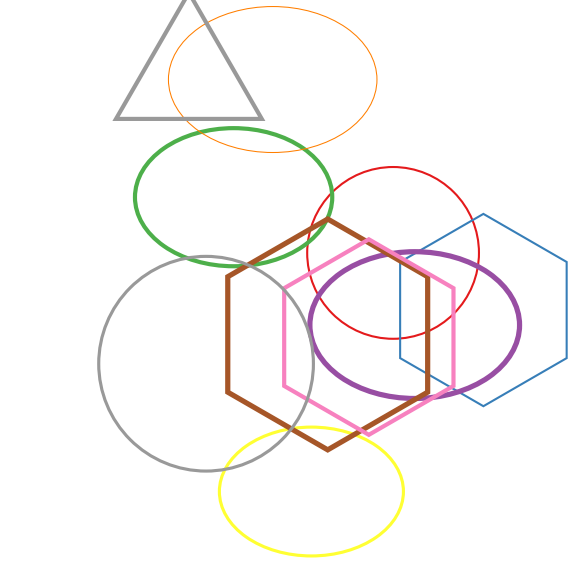[{"shape": "circle", "thickness": 1, "radius": 0.74, "center": [0.681, 0.561]}, {"shape": "hexagon", "thickness": 1, "radius": 0.83, "center": [0.837, 0.462]}, {"shape": "oval", "thickness": 2, "radius": 0.85, "center": [0.405, 0.658]}, {"shape": "oval", "thickness": 2.5, "radius": 0.91, "center": [0.718, 0.436]}, {"shape": "oval", "thickness": 0.5, "radius": 0.9, "center": [0.472, 0.861]}, {"shape": "oval", "thickness": 1.5, "radius": 0.8, "center": [0.539, 0.148]}, {"shape": "hexagon", "thickness": 2.5, "radius": 1.0, "center": [0.567, 0.42]}, {"shape": "hexagon", "thickness": 2, "radius": 0.85, "center": [0.639, 0.415]}, {"shape": "triangle", "thickness": 2, "radius": 0.73, "center": [0.327, 0.866]}, {"shape": "circle", "thickness": 1.5, "radius": 0.93, "center": [0.357, 0.369]}]